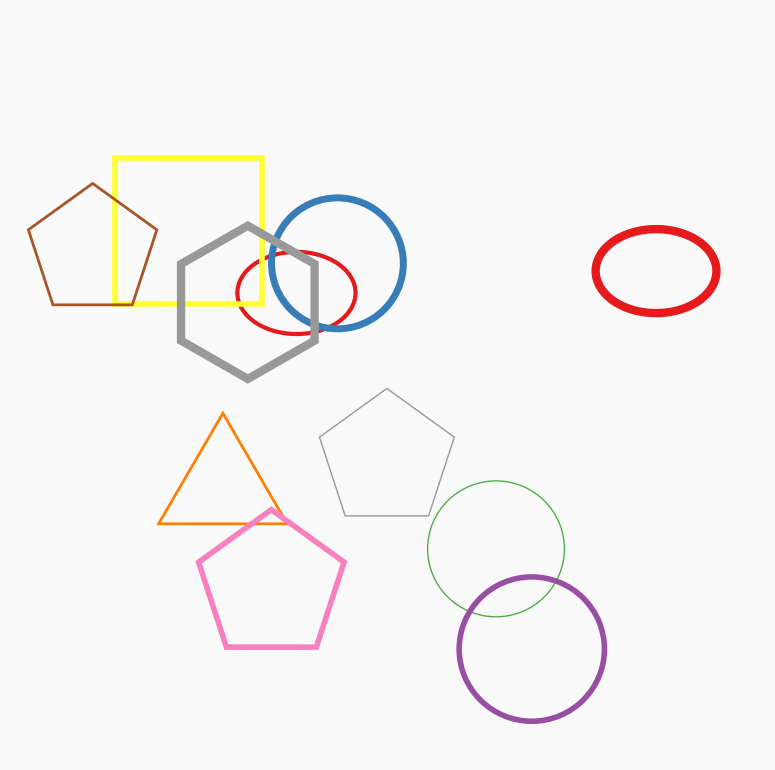[{"shape": "oval", "thickness": 1.5, "radius": 0.38, "center": [0.383, 0.62]}, {"shape": "oval", "thickness": 3, "radius": 0.39, "center": [0.847, 0.648]}, {"shape": "circle", "thickness": 2.5, "radius": 0.43, "center": [0.435, 0.658]}, {"shape": "circle", "thickness": 0.5, "radius": 0.44, "center": [0.64, 0.287]}, {"shape": "circle", "thickness": 2, "radius": 0.47, "center": [0.686, 0.157]}, {"shape": "triangle", "thickness": 1, "radius": 0.48, "center": [0.288, 0.368]}, {"shape": "square", "thickness": 2, "radius": 0.48, "center": [0.243, 0.7]}, {"shape": "pentagon", "thickness": 1, "radius": 0.44, "center": [0.12, 0.675]}, {"shape": "pentagon", "thickness": 2, "radius": 0.49, "center": [0.35, 0.239]}, {"shape": "hexagon", "thickness": 3, "radius": 0.5, "center": [0.32, 0.607]}, {"shape": "pentagon", "thickness": 0.5, "radius": 0.46, "center": [0.499, 0.404]}]